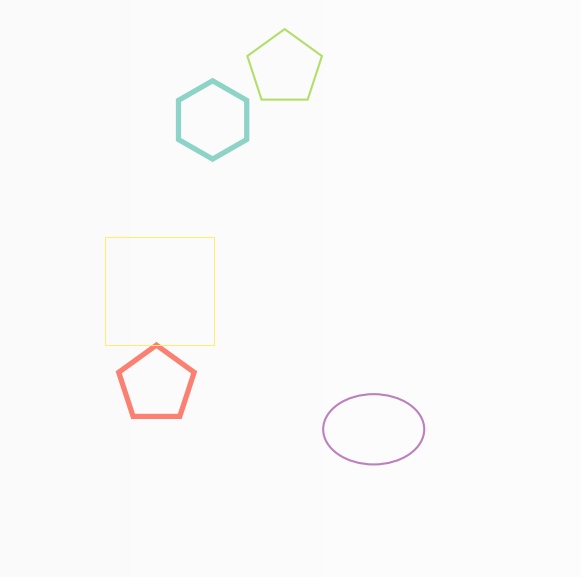[{"shape": "hexagon", "thickness": 2.5, "radius": 0.34, "center": [0.366, 0.791]}, {"shape": "pentagon", "thickness": 2.5, "radius": 0.34, "center": [0.269, 0.333]}, {"shape": "pentagon", "thickness": 1, "radius": 0.34, "center": [0.49, 0.881]}, {"shape": "oval", "thickness": 1, "radius": 0.43, "center": [0.643, 0.256]}, {"shape": "square", "thickness": 0.5, "radius": 0.47, "center": [0.274, 0.495]}]